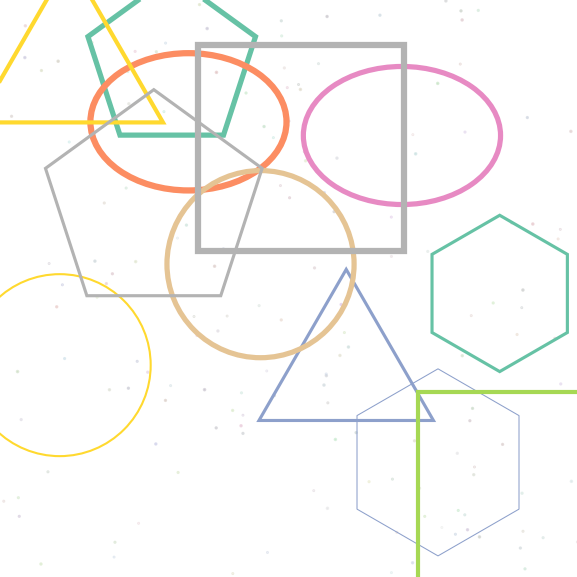[{"shape": "hexagon", "thickness": 1.5, "radius": 0.68, "center": [0.865, 0.491]}, {"shape": "pentagon", "thickness": 2.5, "radius": 0.76, "center": [0.297, 0.889]}, {"shape": "oval", "thickness": 3, "radius": 0.85, "center": [0.326, 0.788]}, {"shape": "triangle", "thickness": 1.5, "radius": 0.87, "center": [0.6, 0.358]}, {"shape": "hexagon", "thickness": 0.5, "radius": 0.81, "center": [0.758, 0.199]}, {"shape": "oval", "thickness": 2.5, "radius": 0.85, "center": [0.696, 0.765]}, {"shape": "square", "thickness": 2, "radius": 0.82, "center": [0.887, 0.156]}, {"shape": "circle", "thickness": 1, "radius": 0.79, "center": [0.103, 0.367]}, {"shape": "triangle", "thickness": 2, "radius": 0.93, "center": [0.12, 0.881]}, {"shape": "circle", "thickness": 2.5, "radius": 0.81, "center": [0.451, 0.542]}, {"shape": "square", "thickness": 3, "radius": 0.89, "center": [0.522, 0.743]}, {"shape": "pentagon", "thickness": 1.5, "radius": 0.99, "center": [0.266, 0.647]}]